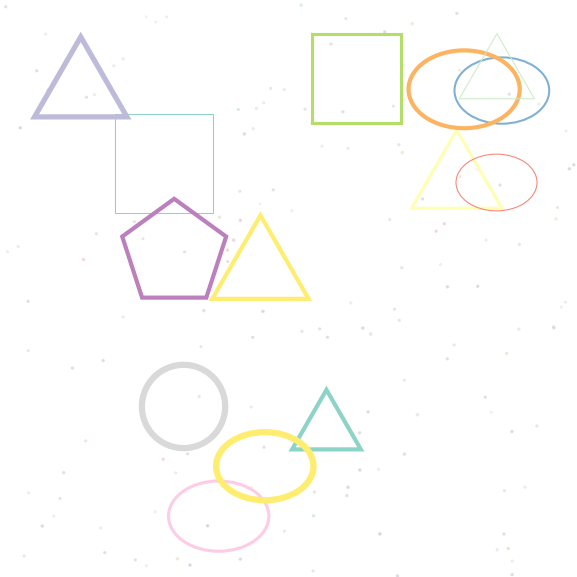[{"shape": "square", "thickness": 0.5, "radius": 0.43, "center": [0.284, 0.716]}, {"shape": "triangle", "thickness": 2, "radius": 0.34, "center": [0.565, 0.255]}, {"shape": "triangle", "thickness": 1.5, "radius": 0.45, "center": [0.791, 0.684]}, {"shape": "triangle", "thickness": 2.5, "radius": 0.46, "center": [0.14, 0.843]}, {"shape": "oval", "thickness": 0.5, "radius": 0.35, "center": [0.86, 0.683]}, {"shape": "oval", "thickness": 1, "radius": 0.41, "center": [0.869, 0.842]}, {"shape": "oval", "thickness": 2, "radius": 0.48, "center": [0.804, 0.844]}, {"shape": "square", "thickness": 1.5, "radius": 0.39, "center": [0.617, 0.863]}, {"shape": "oval", "thickness": 1.5, "radius": 0.43, "center": [0.379, 0.105]}, {"shape": "circle", "thickness": 3, "radius": 0.36, "center": [0.318, 0.295]}, {"shape": "pentagon", "thickness": 2, "radius": 0.47, "center": [0.302, 0.56]}, {"shape": "triangle", "thickness": 0.5, "radius": 0.38, "center": [0.86, 0.866]}, {"shape": "oval", "thickness": 3, "radius": 0.42, "center": [0.459, 0.192]}, {"shape": "triangle", "thickness": 2, "radius": 0.48, "center": [0.451, 0.53]}]